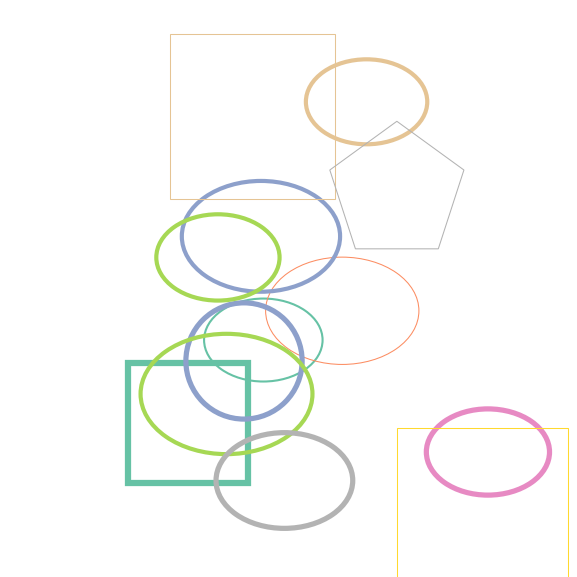[{"shape": "oval", "thickness": 1, "radius": 0.51, "center": [0.456, 0.41]}, {"shape": "square", "thickness": 3, "radius": 0.52, "center": [0.326, 0.267]}, {"shape": "oval", "thickness": 0.5, "radius": 0.66, "center": [0.593, 0.461]}, {"shape": "oval", "thickness": 2, "radius": 0.69, "center": [0.452, 0.59]}, {"shape": "circle", "thickness": 2.5, "radius": 0.5, "center": [0.423, 0.374]}, {"shape": "oval", "thickness": 2.5, "radius": 0.53, "center": [0.845, 0.216]}, {"shape": "oval", "thickness": 2, "radius": 0.53, "center": [0.377, 0.553]}, {"shape": "oval", "thickness": 2, "radius": 0.74, "center": [0.392, 0.317]}, {"shape": "square", "thickness": 0.5, "radius": 0.74, "center": [0.835, 0.11]}, {"shape": "oval", "thickness": 2, "radius": 0.53, "center": [0.635, 0.823]}, {"shape": "square", "thickness": 0.5, "radius": 0.72, "center": [0.437, 0.797]}, {"shape": "oval", "thickness": 2.5, "radius": 0.59, "center": [0.492, 0.167]}, {"shape": "pentagon", "thickness": 0.5, "radius": 0.61, "center": [0.687, 0.667]}]